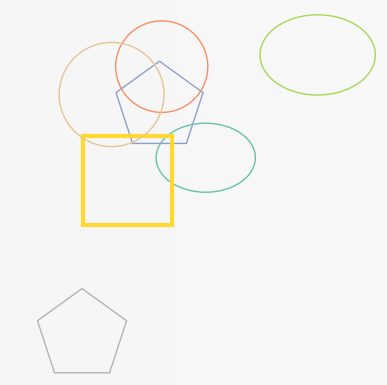[{"shape": "oval", "thickness": 1, "radius": 0.64, "center": [0.531, 0.59]}, {"shape": "circle", "thickness": 1, "radius": 0.59, "center": [0.417, 0.827]}, {"shape": "pentagon", "thickness": 1, "radius": 0.59, "center": [0.412, 0.723]}, {"shape": "oval", "thickness": 1, "radius": 0.74, "center": [0.82, 0.857]}, {"shape": "square", "thickness": 3, "radius": 0.57, "center": [0.329, 0.532]}, {"shape": "circle", "thickness": 1, "radius": 0.68, "center": [0.288, 0.755]}, {"shape": "pentagon", "thickness": 1, "radius": 0.6, "center": [0.212, 0.13]}]